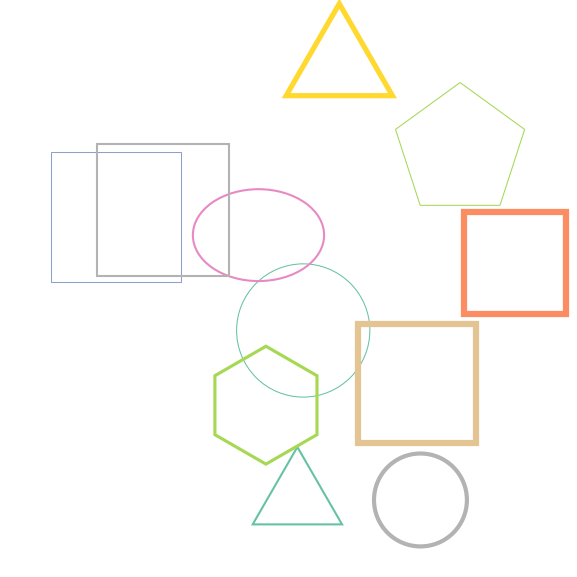[{"shape": "circle", "thickness": 0.5, "radius": 0.58, "center": [0.525, 0.427]}, {"shape": "triangle", "thickness": 1, "radius": 0.45, "center": [0.515, 0.136]}, {"shape": "square", "thickness": 3, "radius": 0.44, "center": [0.892, 0.543]}, {"shape": "square", "thickness": 0.5, "radius": 0.56, "center": [0.201, 0.624]}, {"shape": "oval", "thickness": 1, "radius": 0.57, "center": [0.448, 0.592]}, {"shape": "hexagon", "thickness": 1.5, "radius": 0.51, "center": [0.461, 0.298]}, {"shape": "pentagon", "thickness": 0.5, "radius": 0.59, "center": [0.797, 0.739]}, {"shape": "triangle", "thickness": 2.5, "radius": 0.53, "center": [0.588, 0.887]}, {"shape": "square", "thickness": 3, "radius": 0.51, "center": [0.722, 0.335]}, {"shape": "circle", "thickness": 2, "radius": 0.4, "center": [0.728, 0.133]}, {"shape": "square", "thickness": 1, "radius": 0.57, "center": [0.283, 0.636]}]